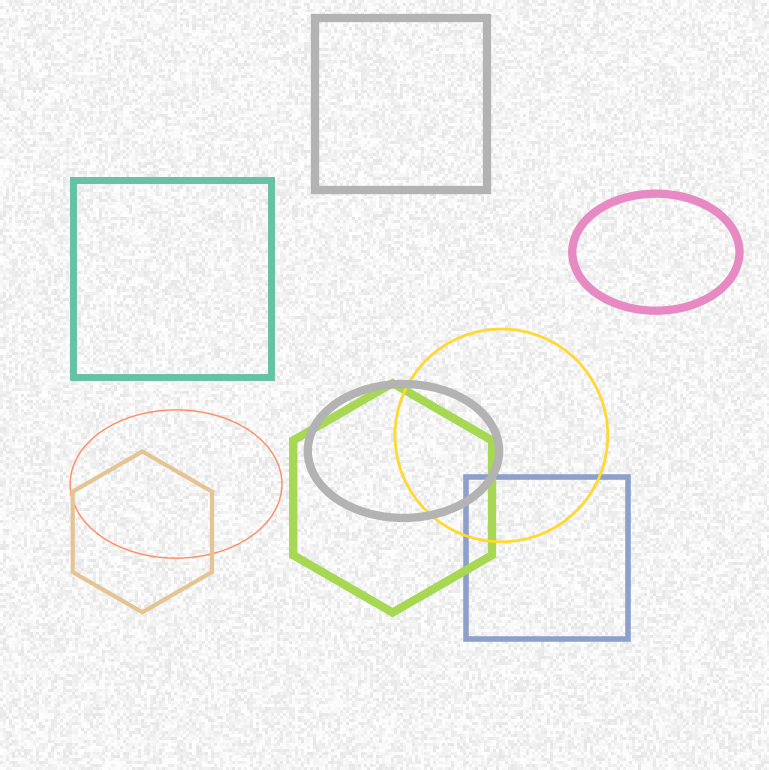[{"shape": "square", "thickness": 2.5, "radius": 0.64, "center": [0.223, 0.638]}, {"shape": "oval", "thickness": 0.5, "radius": 0.69, "center": [0.229, 0.371]}, {"shape": "square", "thickness": 2, "radius": 0.52, "center": [0.711, 0.275]}, {"shape": "oval", "thickness": 3, "radius": 0.54, "center": [0.852, 0.672]}, {"shape": "hexagon", "thickness": 3, "radius": 0.75, "center": [0.51, 0.353]}, {"shape": "circle", "thickness": 1, "radius": 0.69, "center": [0.651, 0.435]}, {"shape": "hexagon", "thickness": 1.5, "radius": 0.52, "center": [0.185, 0.309]}, {"shape": "square", "thickness": 3, "radius": 0.56, "center": [0.521, 0.865]}, {"shape": "oval", "thickness": 3, "radius": 0.62, "center": [0.524, 0.414]}]